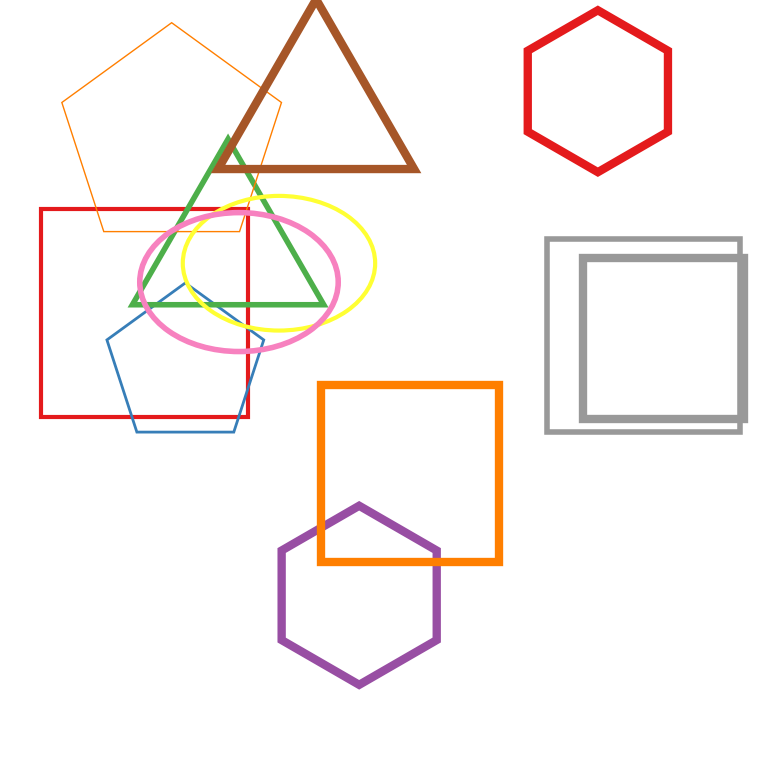[{"shape": "hexagon", "thickness": 3, "radius": 0.53, "center": [0.776, 0.882]}, {"shape": "square", "thickness": 1.5, "radius": 0.67, "center": [0.188, 0.593]}, {"shape": "pentagon", "thickness": 1, "radius": 0.54, "center": [0.241, 0.525]}, {"shape": "triangle", "thickness": 2, "radius": 0.72, "center": [0.296, 0.676]}, {"shape": "hexagon", "thickness": 3, "radius": 0.58, "center": [0.466, 0.227]}, {"shape": "square", "thickness": 3, "radius": 0.58, "center": [0.532, 0.385]}, {"shape": "pentagon", "thickness": 0.5, "radius": 0.75, "center": [0.223, 0.821]}, {"shape": "oval", "thickness": 1.5, "radius": 0.62, "center": [0.362, 0.658]}, {"shape": "triangle", "thickness": 3, "radius": 0.73, "center": [0.411, 0.854]}, {"shape": "oval", "thickness": 2, "radius": 0.64, "center": [0.31, 0.634]}, {"shape": "square", "thickness": 2, "radius": 0.63, "center": [0.835, 0.565]}, {"shape": "square", "thickness": 3, "radius": 0.52, "center": [0.862, 0.561]}]